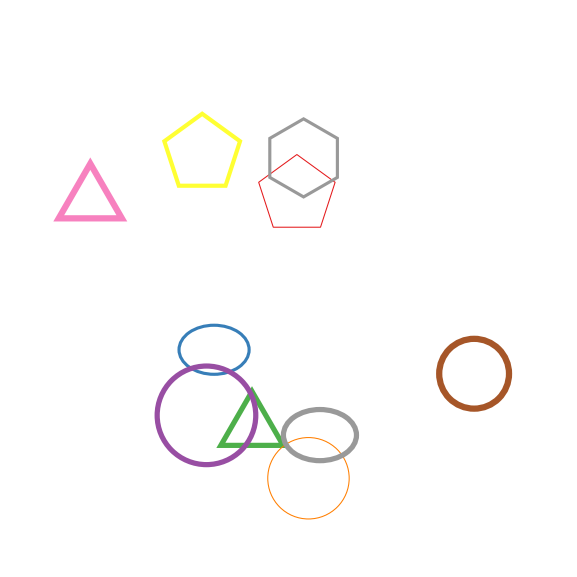[{"shape": "pentagon", "thickness": 0.5, "radius": 0.35, "center": [0.514, 0.662]}, {"shape": "oval", "thickness": 1.5, "radius": 0.3, "center": [0.371, 0.393]}, {"shape": "triangle", "thickness": 2.5, "radius": 0.31, "center": [0.436, 0.259]}, {"shape": "circle", "thickness": 2.5, "radius": 0.43, "center": [0.358, 0.28]}, {"shape": "circle", "thickness": 0.5, "radius": 0.35, "center": [0.534, 0.171]}, {"shape": "pentagon", "thickness": 2, "radius": 0.34, "center": [0.35, 0.733]}, {"shape": "circle", "thickness": 3, "radius": 0.3, "center": [0.821, 0.352]}, {"shape": "triangle", "thickness": 3, "radius": 0.32, "center": [0.156, 0.653]}, {"shape": "oval", "thickness": 2.5, "radius": 0.32, "center": [0.554, 0.246]}, {"shape": "hexagon", "thickness": 1.5, "radius": 0.34, "center": [0.526, 0.726]}]